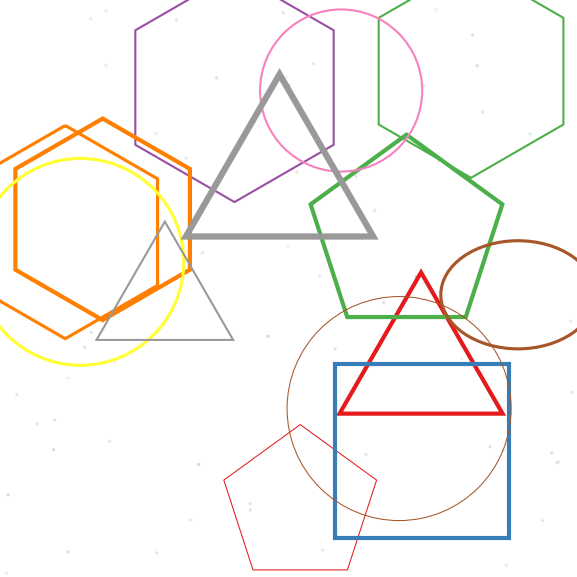[{"shape": "pentagon", "thickness": 0.5, "radius": 0.7, "center": [0.52, 0.125]}, {"shape": "triangle", "thickness": 2, "radius": 0.81, "center": [0.729, 0.364]}, {"shape": "square", "thickness": 2, "radius": 0.75, "center": [0.731, 0.218]}, {"shape": "hexagon", "thickness": 1, "radius": 0.92, "center": [0.816, 0.876]}, {"shape": "pentagon", "thickness": 2, "radius": 0.87, "center": [0.704, 0.591]}, {"shape": "hexagon", "thickness": 1, "radius": 0.99, "center": [0.406, 0.848]}, {"shape": "hexagon", "thickness": 2, "radius": 0.87, "center": [0.178, 0.619]}, {"shape": "hexagon", "thickness": 1.5, "radius": 0.92, "center": [0.113, 0.597]}, {"shape": "circle", "thickness": 1.5, "radius": 0.9, "center": [0.139, 0.546]}, {"shape": "circle", "thickness": 0.5, "radius": 0.97, "center": [0.691, 0.292]}, {"shape": "oval", "thickness": 1.5, "radius": 0.67, "center": [0.897, 0.489]}, {"shape": "circle", "thickness": 1, "radius": 0.7, "center": [0.591, 0.842]}, {"shape": "triangle", "thickness": 1, "radius": 0.68, "center": [0.285, 0.479]}, {"shape": "triangle", "thickness": 3, "radius": 0.94, "center": [0.484, 0.683]}]